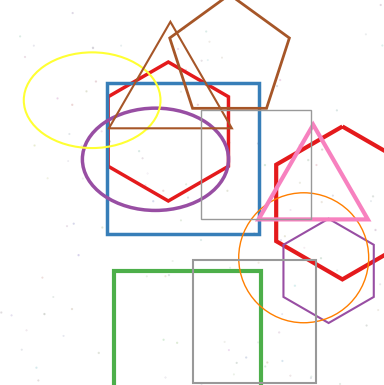[{"shape": "hexagon", "thickness": 2.5, "radius": 0.9, "center": [0.437, 0.658]}, {"shape": "hexagon", "thickness": 3, "radius": 0.99, "center": [0.889, 0.473]}, {"shape": "square", "thickness": 2.5, "radius": 0.99, "center": [0.474, 0.588]}, {"shape": "square", "thickness": 3, "radius": 0.96, "center": [0.487, 0.105]}, {"shape": "oval", "thickness": 2.5, "radius": 0.95, "center": [0.404, 0.586]}, {"shape": "hexagon", "thickness": 1.5, "radius": 0.68, "center": [0.854, 0.296]}, {"shape": "circle", "thickness": 1, "radius": 0.84, "center": [0.789, 0.33]}, {"shape": "oval", "thickness": 1.5, "radius": 0.89, "center": [0.239, 0.74]}, {"shape": "triangle", "thickness": 1.5, "radius": 0.92, "center": [0.443, 0.759]}, {"shape": "pentagon", "thickness": 2, "radius": 0.82, "center": [0.596, 0.851]}, {"shape": "triangle", "thickness": 3, "radius": 0.82, "center": [0.813, 0.512]}, {"shape": "square", "thickness": 1, "radius": 0.71, "center": [0.664, 0.573]}, {"shape": "square", "thickness": 1.5, "radius": 0.8, "center": [0.662, 0.164]}]